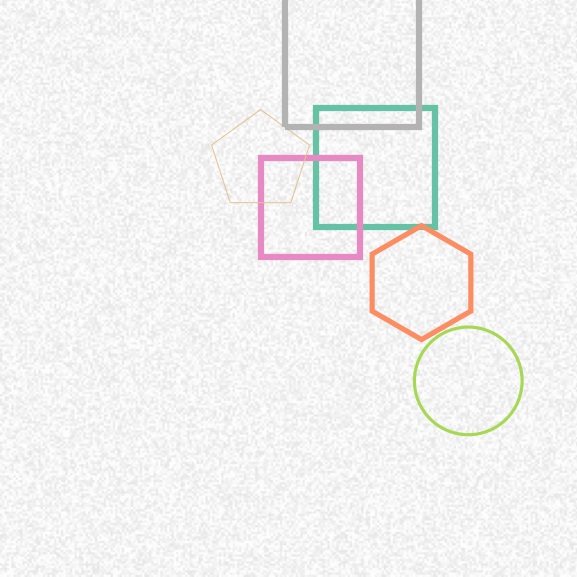[{"shape": "square", "thickness": 3, "radius": 0.51, "center": [0.65, 0.709]}, {"shape": "hexagon", "thickness": 2.5, "radius": 0.49, "center": [0.73, 0.51]}, {"shape": "square", "thickness": 3, "radius": 0.43, "center": [0.537, 0.64]}, {"shape": "circle", "thickness": 1.5, "radius": 0.47, "center": [0.811, 0.34]}, {"shape": "pentagon", "thickness": 0.5, "radius": 0.45, "center": [0.451, 0.72]}, {"shape": "square", "thickness": 3, "radius": 0.58, "center": [0.609, 0.897]}]